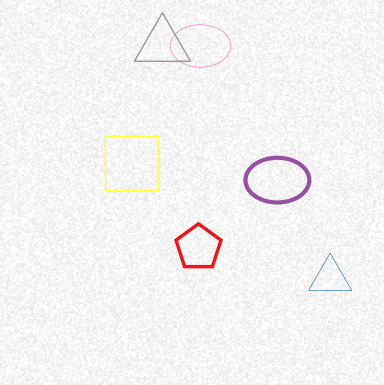[{"shape": "pentagon", "thickness": 2.5, "radius": 0.31, "center": [0.516, 0.357]}, {"shape": "triangle", "thickness": 0.5, "radius": 0.32, "center": [0.857, 0.278]}, {"shape": "oval", "thickness": 3, "radius": 0.41, "center": [0.721, 0.532]}, {"shape": "square", "thickness": 1, "radius": 0.35, "center": [0.341, 0.576]}, {"shape": "oval", "thickness": 0.5, "radius": 0.39, "center": [0.521, 0.881]}, {"shape": "triangle", "thickness": 1, "radius": 0.42, "center": [0.422, 0.883]}]